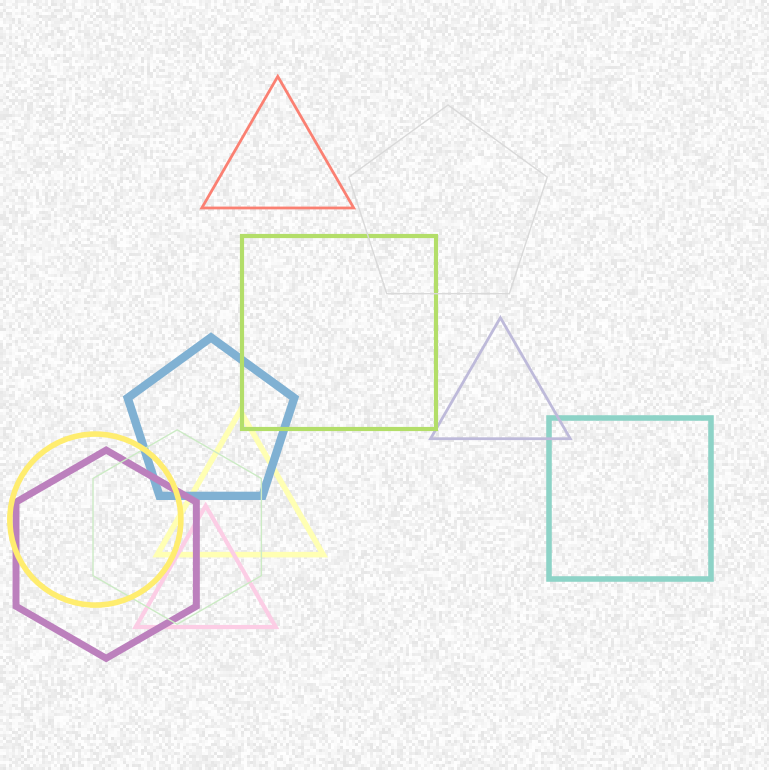[{"shape": "square", "thickness": 2, "radius": 0.52, "center": [0.818, 0.353]}, {"shape": "triangle", "thickness": 2, "radius": 0.62, "center": [0.312, 0.342]}, {"shape": "triangle", "thickness": 1, "radius": 0.52, "center": [0.65, 0.483]}, {"shape": "triangle", "thickness": 1, "radius": 0.57, "center": [0.361, 0.787]}, {"shape": "pentagon", "thickness": 3, "radius": 0.57, "center": [0.274, 0.448]}, {"shape": "square", "thickness": 1.5, "radius": 0.63, "center": [0.44, 0.568]}, {"shape": "triangle", "thickness": 1.5, "radius": 0.52, "center": [0.267, 0.238]}, {"shape": "pentagon", "thickness": 0.5, "radius": 0.68, "center": [0.582, 0.728]}, {"shape": "hexagon", "thickness": 2.5, "radius": 0.68, "center": [0.138, 0.28]}, {"shape": "hexagon", "thickness": 0.5, "radius": 0.63, "center": [0.23, 0.316]}, {"shape": "circle", "thickness": 2, "radius": 0.56, "center": [0.124, 0.325]}]